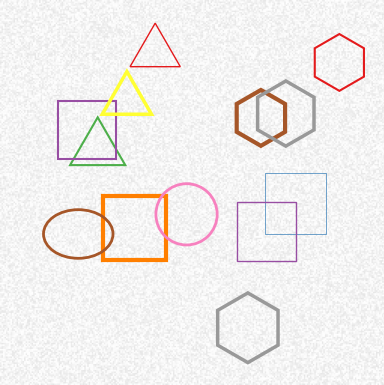[{"shape": "hexagon", "thickness": 1.5, "radius": 0.37, "center": [0.881, 0.838]}, {"shape": "triangle", "thickness": 1, "radius": 0.38, "center": [0.403, 0.864]}, {"shape": "square", "thickness": 0.5, "radius": 0.4, "center": [0.767, 0.472]}, {"shape": "triangle", "thickness": 1.5, "radius": 0.41, "center": [0.254, 0.613]}, {"shape": "square", "thickness": 1, "radius": 0.38, "center": [0.691, 0.399]}, {"shape": "square", "thickness": 1.5, "radius": 0.38, "center": [0.226, 0.662]}, {"shape": "square", "thickness": 3, "radius": 0.41, "center": [0.349, 0.408]}, {"shape": "triangle", "thickness": 2.5, "radius": 0.37, "center": [0.33, 0.74]}, {"shape": "oval", "thickness": 2, "radius": 0.45, "center": [0.203, 0.392]}, {"shape": "hexagon", "thickness": 3, "radius": 0.36, "center": [0.678, 0.694]}, {"shape": "circle", "thickness": 2, "radius": 0.4, "center": [0.485, 0.443]}, {"shape": "hexagon", "thickness": 2.5, "radius": 0.42, "center": [0.742, 0.705]}, {"shape": "hexagon", "thickness": 2.5, "radius": 0.45, "center": [0.644, 0.149]}]